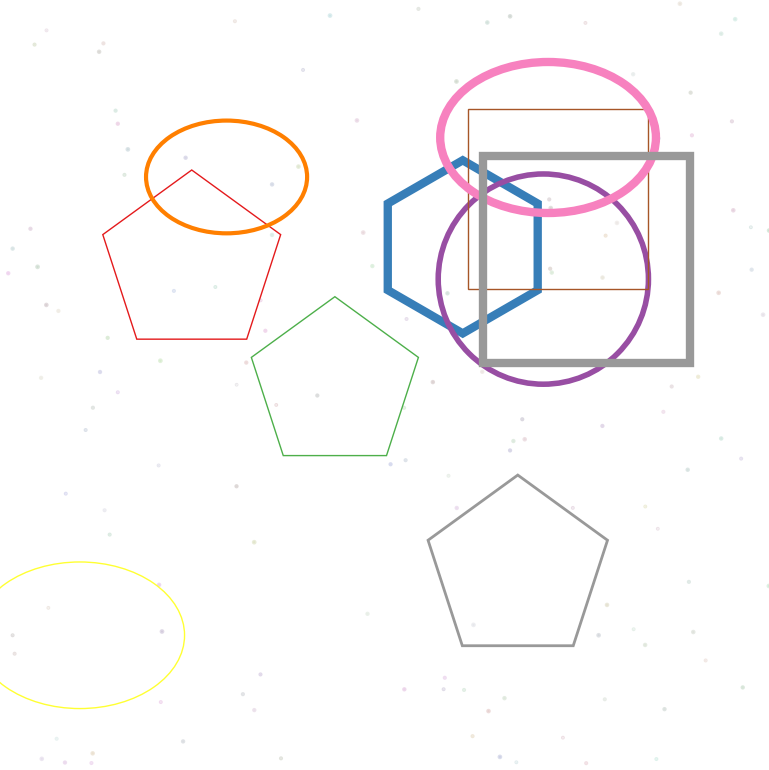[{"shape": "pentagon", "thickness": 0.5, "radius": 0.61, "center": [0.249, 0.658]}, {"shape": "hexagon", "thickness": 3, "radius": 0.56, "center": [0.601, 0.679]}, {"shape": "pentagon", "thickness": 0.5, "radius": 0.57, "center": [0.435, 0.501]}, {"shape": "circle", "thickness": 2, "radius": 0.68, "center": [0.706, 0.638]}, {"shape": "oval", "thickness": 1.5, "radius": 0.52, "center": [0.294, 0.77]}, {"shape": "oval", "thickness": 0.5, "radius": 0.68, "center": [0.104, 0.175]}, {"shape": "square", "thickness": 0.5, "radius": 0.59, "center": [0.725, 0.742]}, {"shape": "oval", "thickness": 3, "radius": 0.7, "center": [0.712, 0.821]}, {"shape": "square", "thickness": 3, "radius": 0.67, "center": [0.762, 0.663]}, {"shape": "pentagon", "thickness": 1, "radius": 0.61, "center": [0.672, 0.261]}]